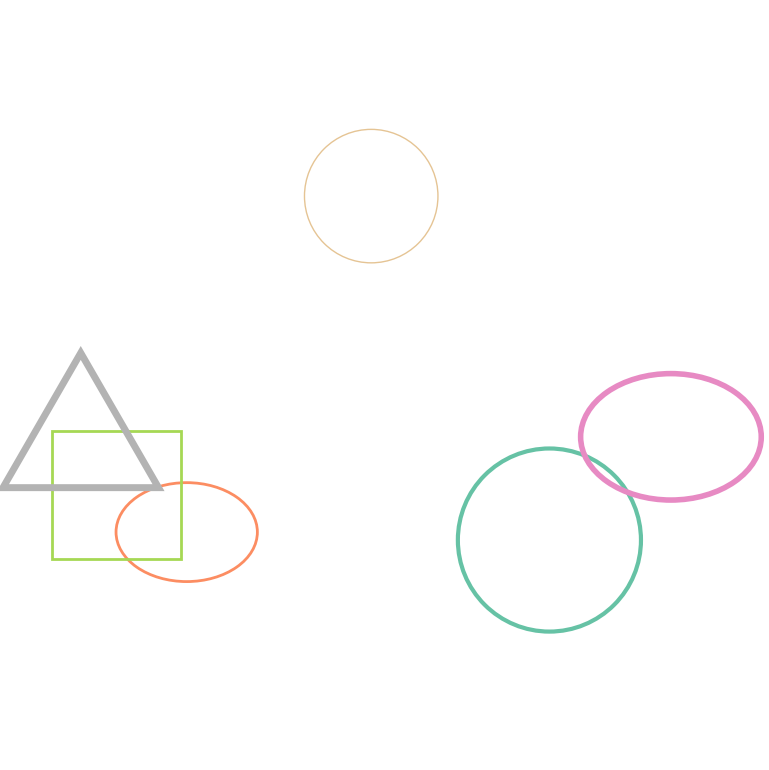[{"shape": "circle", "thickness": 1.5, "radius": 0.59, "center": [0.714, 0.299]}, {"shape": "oval", "thickness": 1, "radius": 0.46, "center": [0.242, 0.309]}, {"shape": "oval", "thickness": 2, "radius": 0.59, "center": [0.871, 0.433]}, {"shape": "square", "thickness": 1, "radius": 0.42, "center": [0.151, 0.357]}, {"shape": "circle", "thickness": 0.5, "radius": 0.43, "center": [0.482, 0.745]}, {"shape": "triangle", "thickness": 2.5, "radius": 0.58, "center": [0.105, 0.425]}]